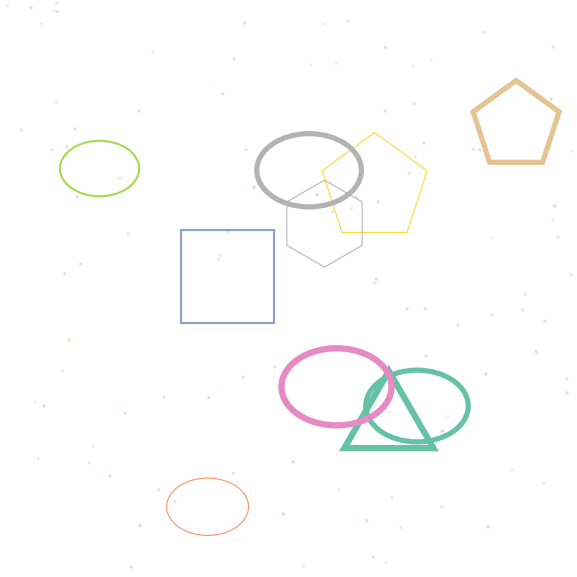[{"shape": "triangle", "thickness": 3, "radius": 0.45, "center": [0.673, 0.268]}, {"shape": "oval", "thickness": 2.5, "radius": 0.44, "center": [0.722, 0.296]}, {"shape": "oval", "thickness": 0.5, "radius": 0.35, "center": [0.359, 0.122]}, {"shape": "square", "thickness": 1, "radius": 0.4, "center": [0.394, 0.52]}, {"shape": "oval", "thickness": 3, "radius": 0.48, "center": [0.583, 0.329]}, {"shape": "oval", "thickness": 1, "radius": 0.34, "center": [0.172, 0.707]}, {"shape": "pentagon", "thickness": 0.5, "radius": 0.48, "center": [0.649, 0.674]}, {"shape": "pentagon", "thickness": 2.5, "radius": 0.39, "center": [0.894, 0.781]}, {"shape": "hexagon", "thickness": 0.5, "radius": 0.38, "center": [0.562, 0.612]}, {"shape": "oval", "thickness": 2.5, "radius": 0.45, "center": [0.535, 0.704]}]